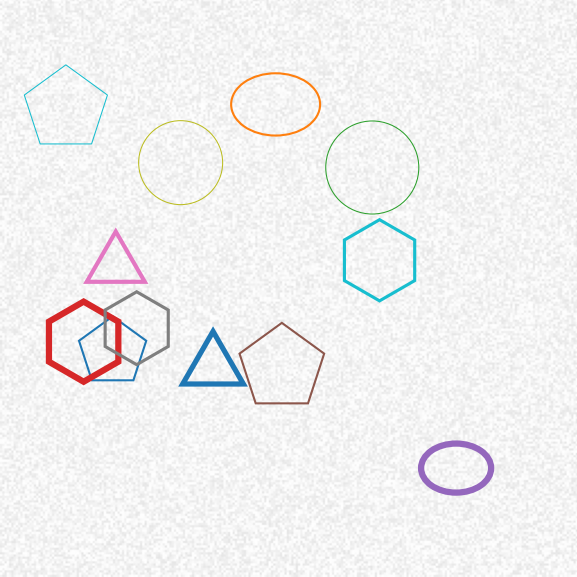[{"shape": "triangle", "thickness": 2.5, "radius": 0.3, "center": [0.369, 0.365]}, {"shape": "pentagon", "thickness": 1, "radius": 0.31, "center": [0.195, 0.39]}, {"shape": "oval", "thickness": 1, "radius": 0.39, "center": [0.477, 0.818]}, {"shape": "circle", "thickness": 0.5, "radius": 0.4, "center": [0.645, 0.709]}, {"shape": "hexagon", "thickness": 3, "radius": 0.35, "center": [0.145, 0.407]}, {"shape": "oval", "thickness": 3, "radius": 0.3, "center": [0.79, 0.189]}, {"shape": "pentagon", "thickness": 1, "radius": 0.39, "center": [0.488, 0.363]}, {"shape": "triangle", "thickness": 2, "radius": 0.29, "center": [0.2, 0.54]}, {"shape": "hexagon", "thickness": 1.5, "radius": 0.32, "center": [0.237, 0.431]}, {"shape": "circle", "thickness": 0.5, "radius": 0.36, "center": [0.313, 0.717]}, {"shape": "pentagon", "thickness": 0.5, "radius": 0.38, "center": [0.114, 0.811]}, {"shape": "hexagon", "thickness": 1.5, "radius": 0.35, "center": [0.657, 0.548]}]